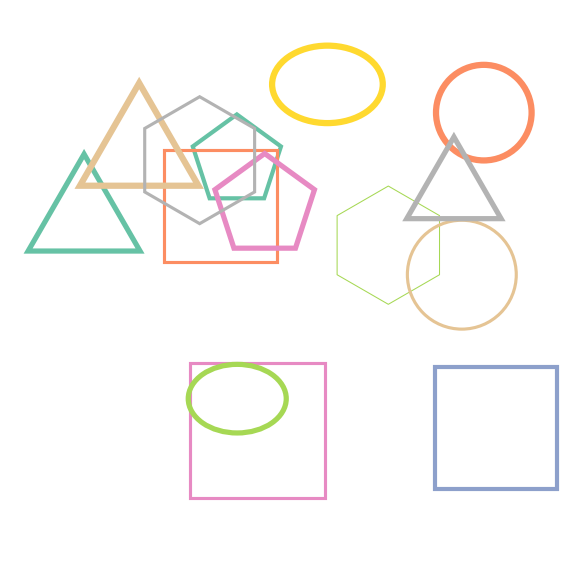[{"shape": "triangle", "thickness": 2.5, "radius": 0.56, "center": [0.146, 0.62]}, {"shape": "pentagon", "thickness": 2, "radius": 0.4, "center": [0.41, 0.721]}, {"shape": "square", "thickness": 1.5, "radius": 0.49, "center": [0.382, 0.642]}, {"shape": "circle", "thickness": 3, "radius": 0.41, "center": [0.838, 0.804]}, {"shape": "square", "thickness": 2, "radius": 0.53, "center": [0.859, 0.258]}, {"shape": "square", "thickness": 1.5, "radius": 0.58, "center": [0.446, 0.254]}, {"shape": "pentagon", "thickness": 2.5, "radius": 0.45, "center": [0.458, 0.643]}, {"shape": "hexagon", "thickness": 0.5, "radius": 0.51, "center": [0.672, 0.575]}, {"shape": "oval", "thickness": 2.5, "radius": 0.42, "center": [0.411, 0.309]}, {"shape": "oval", "thickness": 3, "radius": 0.48, "center": [0.567, 0.853]}, {"shape": "triangle", "thickness": 3, "radius": 0.59, "center": [0.241, 0.737]}, {"shape": "circle", "thickness": 1.5, "radius": 0.47, "center": [0.8, 0.524]}, {"shape": "hexagon", "thickness": 1.5, "radius": 0.55, "center": [0.346, 0.722]}, {"shape": "triangle", "thickness": 2.5, "radius": 0.47, "center": [0.786, 0.668]}]